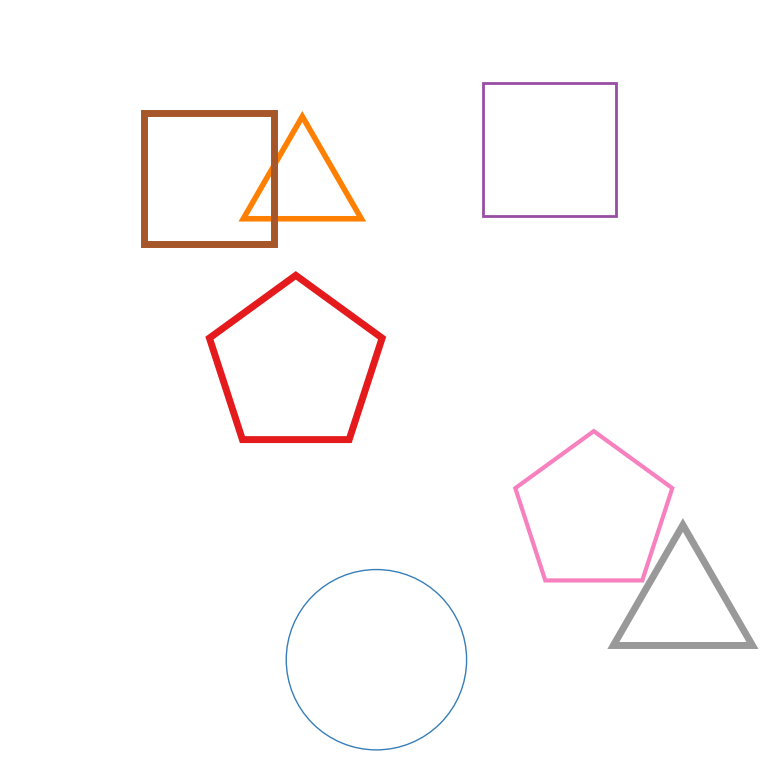[{"shape": "pentagon", "thickness": 2.5, "radius": 0.59, "center": [0.384, 0.524]}, {"shape": "circle", "thickness": 0.5, "radius": 0.59, "center": [0.489, 0.143]}, {"shape": "square", "thickness": 1, "radius": 0.43, "center": [0.714, 0.806]}, {"shape": "triangle", "thickness": 2, "radius": 0.44, "center": [0.393, 0.76]}, {"shape": "square", "thickness": 2.5, "radius": 0.42, "center": [0.271, 0.768]}, {"shape": "pentagon", "thickness": 1.5, "radius": 0.54, "center": [0.771, 0.333]}, {"shape": "triangle", "thickness": 2.5, "radius": 0.52, "center": [0.887, 0.214]}]